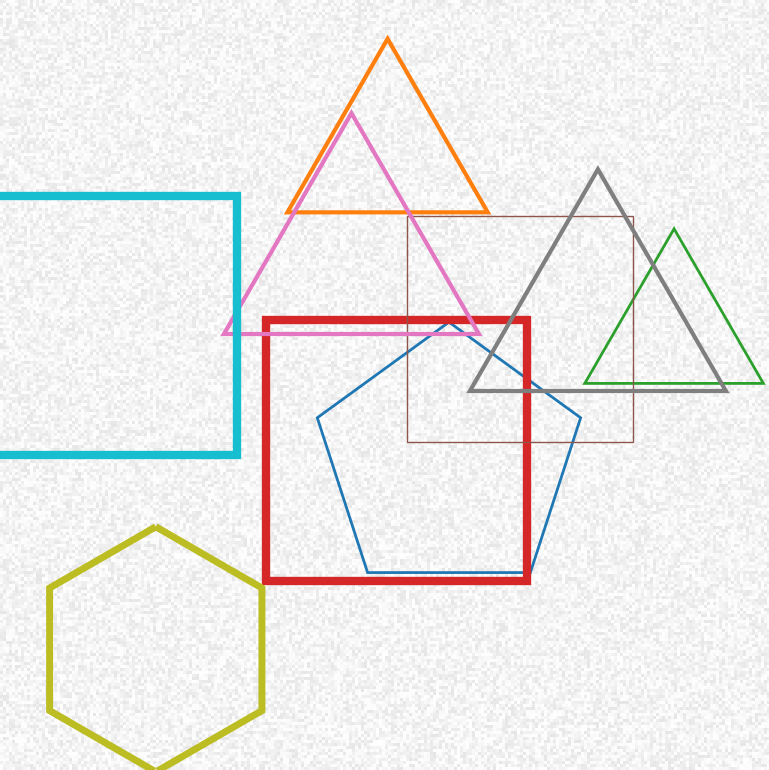[{"shape": "pentagon", "thickness": 1, "radius": 0.9, "center": [0.583, 0.402]}, {"shape": "triangle", "thickness": 1.5, "radius": 0.75, "center": [0.503, 0.799]}, {"shape": "triangle", "thickness": 1, "radius": 0.67, "center": [0.875, 0.569]}, {"shape": "square", "thickness": 3, "radius": 0.85, "center": [0.515, 0.415]}, {"shape": "square", "thickness": 0.5, "radius": 0.73, "center": [0.675, 0.573]}, {"shape": "triangle", "thickness": 1.5, "radius": 0.96, "center": [0.456, 0.662]}, {"shape": "triangle", "thickness": 1.5, "radius": 0.96, "center": [0.776, 0.588]}, {"shape": "hexagon", "thickness": 2.5, "radius": 0.8, "center": [0.202, 0.157]}, {"shape": "square", "thickness": 3, "radius": 0.84, "center": [0.14, 0.578]}]